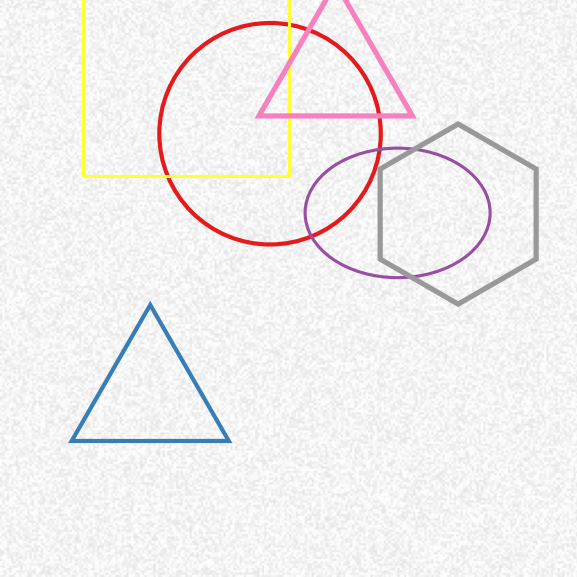[{"shape": "circle", "thickness": 2, "radius": 0.96, "center": [0.468, 0.768]}, {"shape": "triangle", "thickness": 2, "radius": 0.79, "center": [0.26, 0.314]}, {"shape": "oval", "thickness": 1.5, "radius": 0.8, "center": [0.689, 0.63]}, {"shape": "square", "thickness": 1.5, "radius": 0.89, "center": [0.322, 0.872]}, {"shape": "triangle", "thickness": 2.5, "radius": 0.77, "center": [0.581, 0.875]}, {"shape": "hexagon", "thickness": 2.5, "radius": 0.78, "center": [0.793, 0.628]}]